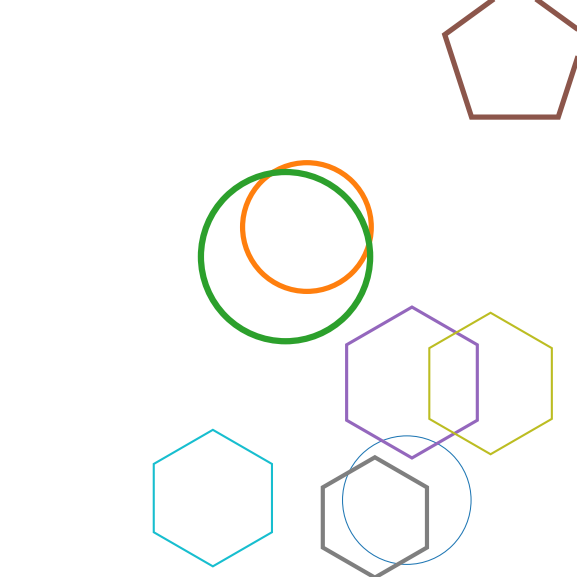[{"shape": "circle", "thickness": 0.5, "radius": 0.56, "center": [0.704, 0.133]}, {"shape": "circle", "thickness": 2.5, "radius": 0.56, "center": [0.531, 0.606]}, {"shape": "circle", "thickness": 3, "radius": 0.73, "center": [0.494, 0.555]}, {"shape": "hexagon", "thickness": 1.5, "radius": 0.65, "center": [0.713, 0.337]}, {"shape": "pentagon", "thickness": 2.5, "radius": 0.64, "center": [0.892, 0.9]}, {"shape": "hexagon", "thickness": 2, "radius": 0.52, "center": [0.649, 0.103]}, {"shape": "hexagon", "thickness": 1, "radius": 0.61, "center": [0.849, 0.335]}, {"shape": "hexagon", "thickness": 1, "radius": 0.59, "center": [0.369, 0.137]}]